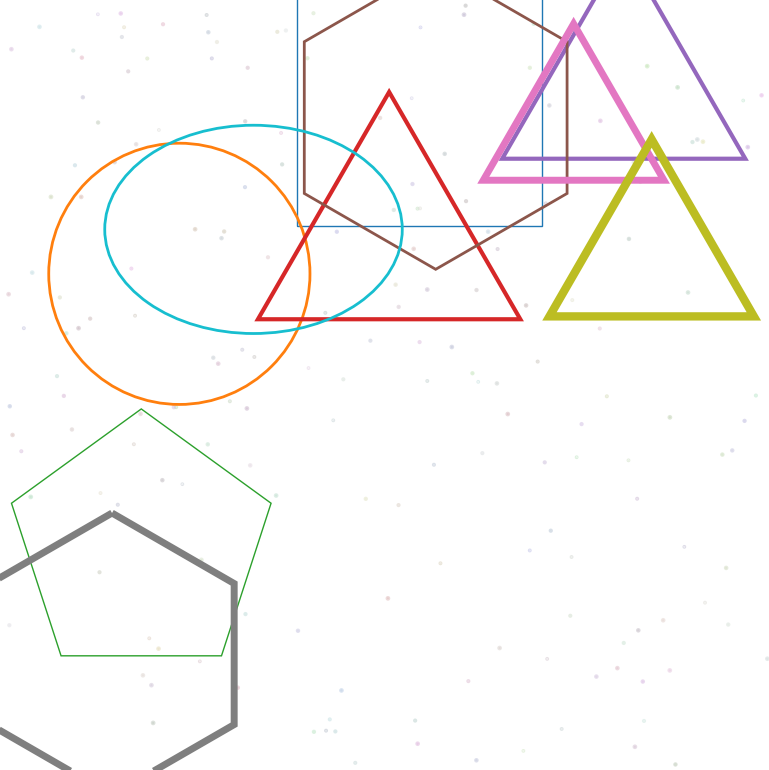[{"shape": "square", "thickness": 0.5, "radius": 0.8, "center": [0.544, 0.865]}, {"shape": "circle", "thickness": 1, "radius": 0.85, "center": [0.233, 0.644]}, {"shape": "pentagon", "thickness": 0.5, "radius": 0.89, "center": [0.183, 0.292]}, {"shape": "triangle", "thickness": 1.5, "radius": 0.98, "center": [0.505, 0.684]}, {"shape": "triangle", "thickness": 1.5, "radius": 0.91, "center": [0.81, 0.885]}, {"shape": "hexagon", "thickness": 1, "radius": 0.99, "center": [0.566, 0.847]}, {"shape": "triangle", "thickness": 2.5, "radius": 0.68, "center": [0.745, 0.834]}, {"shape": "hexagon", "thickness": 2.5, "radius": 0.92, "center": [0.145, 0.151]}, {"shape": "triangle", "thickness": 3, "radius": 0.77, "center": [0.846, 0.666]}, {"shape": "oval", "thickness": 1, "radius": 0.97, "center": [0.329, 0.702]}]